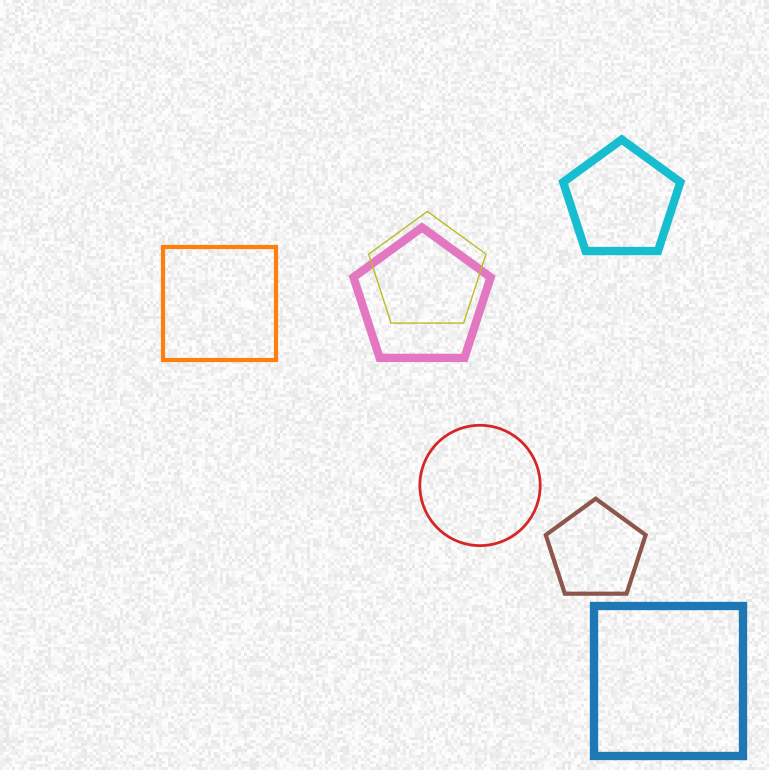[{"shape": "square", "thickness": 3, "radius": 0.49, "center": [0.868, 0.115]}, {"shape": "square", "thickness": 1.5, "radius": 0.37, "center": [0.285, 0.606]}, {"shape": "circle", "thickness": 1, "radius": 0.39, "center": [0.623, 0.37]}, {"shape": "pentagon", "thickness": 1.5, "radius": 0.34, "center": [0.774, 0.284]}, {"shape": "pentagon", "thickness": 3, "radius": 0.47, "center": [0.548, 0.611]}, {"shape": "pentagon", "thickness": 0.5, "radius": 0.4, "center": [0.555, 0.645]}, {"shape": "pentagon", "thickness": 3, "radius": 0.4, "center": [0.807, 0.739]}]